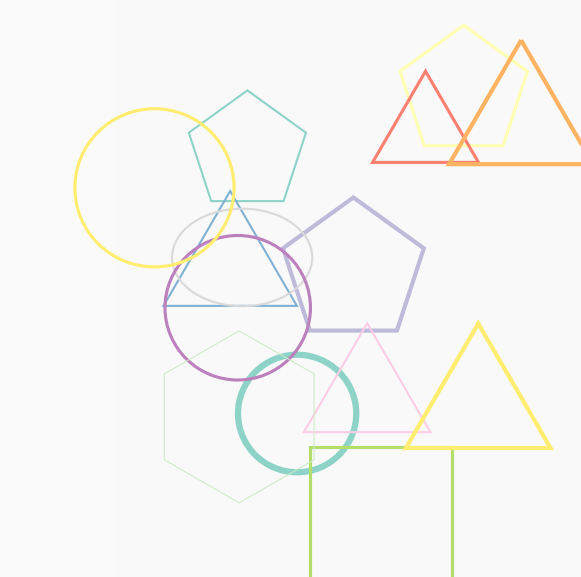[{"shape": "pentagon", "thickness": 1, "radius": 0.53, "center": [0.426, 0.737]}, {"shape": "circle", "thickness": 3, "radius": 0.51, "center": [0.511, 0.283]}, {"shape": "pentagon", "thickness": 1.5, "radius": 0.58, "center": [0.798, 0.84]}, {"shape": "pentagon", "thickness": 2, "radius": 0.64, "center": [0.608, 0.53]}, {"shape": "triangle", "thickness": 1.5, "radius": 0.53, "center": [0.732, 0.771]}, {"shape": "triangle", "thickness": 1, "radius": 0.66, "center": [0.396, 0.536]}, {"shape": "triangle", "thickness": 2, "radius": 0.72, "center": [0.897, 0.786]}, {"shape": "square", "thickness": 1.5, "radius": 0.61, "center": [0.655, 0.103]}, {"shape": "triangle", "thickness": 1, "radius": 0.63, "center": [0.632, 0.314]}, {"shape": "oval", "thickness": 1, "radius": 0.6, "center": [0.417, 0.553]}, {"shape": "circle", "thickness": 1.5, "radius": 0.63, "center": [0.409, 0.466]}, {"shape": "hexagon", "thickness": 0.5, "radius": 0.74, "center": [0.412, 0.277]}, {"shape": "triangle", "thickness": 2, "radius": 0.72, "center": [0.823, 0.295]}, {"shape": "circle", "thickness": 1.5, "radius": 0.68, "center": [0.266, 0.674]}]